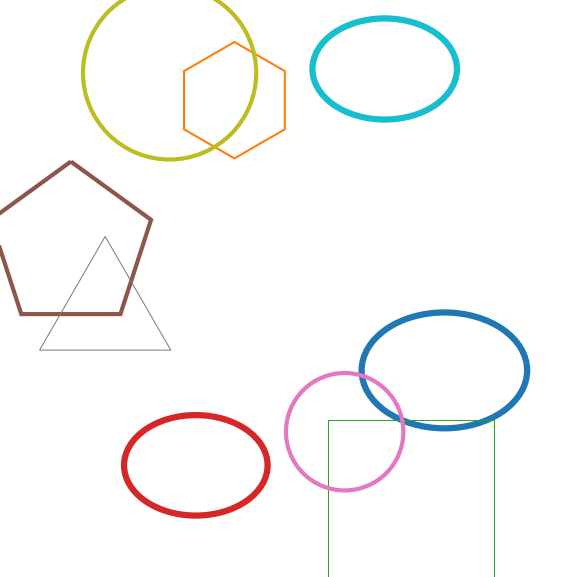[{"shape": "oval", "thickness": 3, "radius": 0.72, "center": [0.769, 0.358]}, {"shape": "hexagon", "thickness": 1, "radius": 0.5, "center": [0.406, 0.826]}, {"shape": "square", "thickness": 0.5, "radius": 0.72, "center": [0.712, 0.129]}, {"shape": "oval", "thickness": 3, "radius": 0.62, "center": [0.339, 0.193]}, {"shape": "pentagon", "thickness": 2, "radius": 0.73, "center": [0.123, 0.573]}, {"shape": "circle", "thickness": 2, "radius": 0.51, "center": [0.597, 0.252]}, {"shape": "triangle", "thickness": 0.5, "radius": 0.66, "center": [0.182, 0.459]}, {"shape": "circle", "thickness": 2, "radius": 0.75, "center": [0.294, 0.873]}, {"shape": "oval", "thickness": 3, "radius": 0.63, "center": [0.666, 0.88]}]